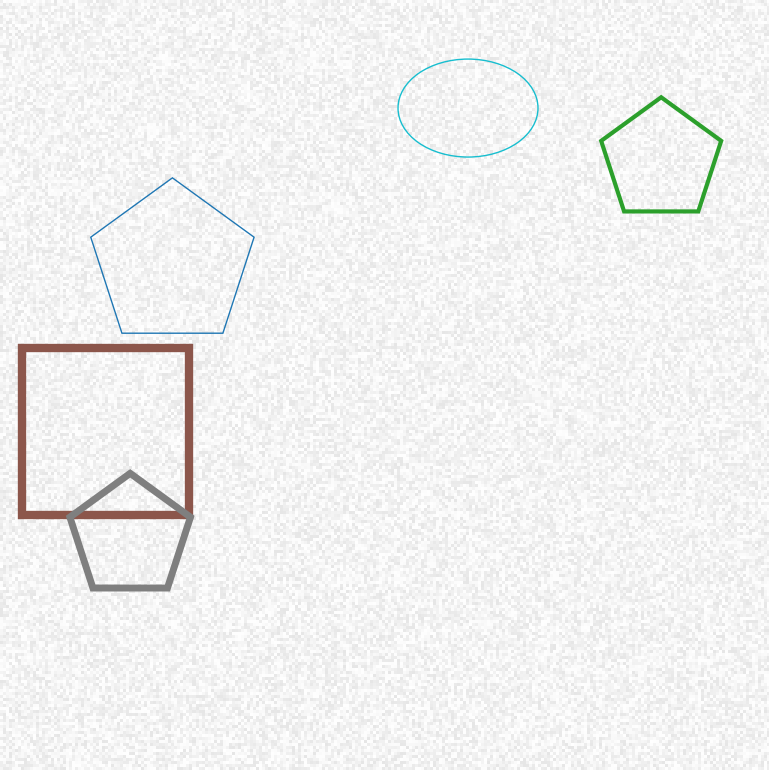[{"shape": "pentagon", "thickness": 0.5, "radius": 0.56, "center": [0.224, 0.657]}, {"shape": "pentagon", "thickness": 1.5, "radius": 0.41, "center": [0.859, 0.792]}, {"shape": "square", "thickness": 3, "radius": 0.54, "center": [0.137, 0.439]}, {"shape": "pentagon", "thickness": 2.5, "radius": 0.41, "center": [0.169, 0.303]}, {"shape": "oval", "thickness": 0.5, "radius": 0.45, "center": [0.608, 0.86]}]